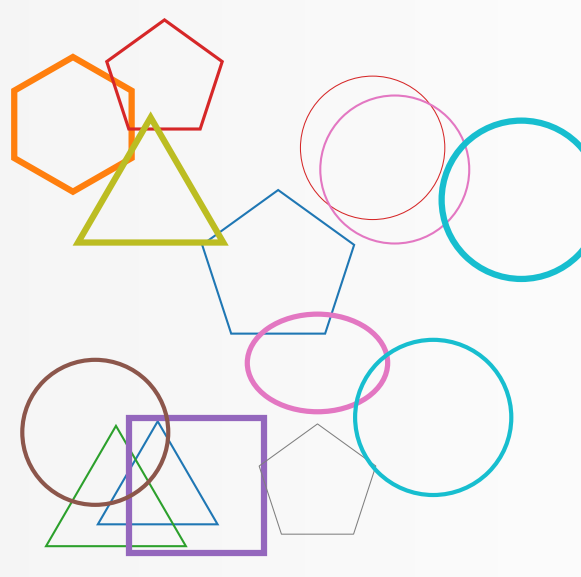[{"shape": "pentagon", "thickness": 1, "radius": 0.69, "center": [0.479, 0.533]}, {"shape": "triangle", "thickness": 1, "radius": 0.59, "center": [0.271, 0.151]}, {"shape": "hexagon", "thickness": 3, "radius": 0.58, "center": [0.125, 0.784]}, {"shape": "triangle", "thickness": 1, "radius": 0.69, "center": [0.2, 0.123]}, {"shape": "pentagon", "thickness": 1.5, "radius": 0.52, "center": [0.283, 0.86]}, {"shape": "circle", "thickness": 0.5, "radius": 0.62, "center": [0.641, 0.743]}, {"shape": "square", "thickness": 3, "radius": 0.58, "center": [0.338, 0.159]}, {"shape": "circle", "thickness": 2, "radius": 0.63, "center": [0.164, 0.251]}, {"shape": "circle", "thickness": 1, "radius": 0.64, "center": [0.679, 0.706]}, {"shape": "oval", "thickness": 2.5, "radius": 0.6, "center": [0.546, 0.371]}, {"shape": "pentagon", "thickness": 0.5, "radius": 0.53, "center": [0.546, 0.16]}, {"shape": "triangle", "thickness": 3, "radius": 0.72, "center": [0.259, 0.651]}, {"shape": "circle", "thickness": 2, "radius": 0.67, "center": [0.745, 0.276]}, {"shape": "circle", "thickness": 3, "radius": 0.69, "center": [0.897, 0.653]}]